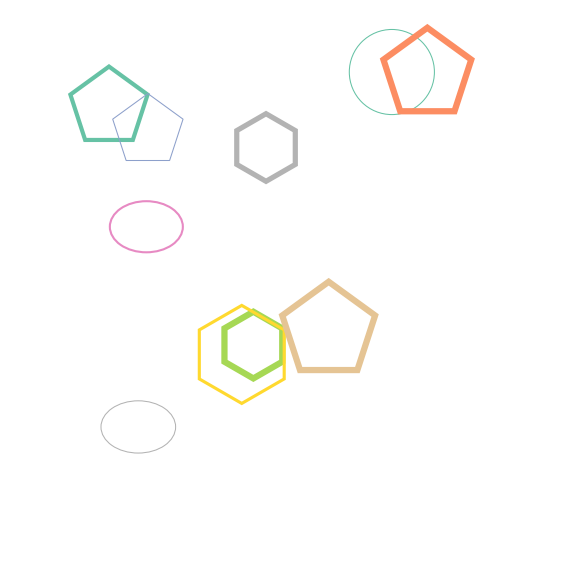[{"shape": "circle", "thickness": 0.5, "radius": 0.37, "center": [0.679, 0.874]}, {"shape": "pentagon", "thickness": 2, "radius": 0.35, "center": [0.189, 0.814]}, {"shape": "pentagon", "thickness": 3, "radius": 0.4, "center": [0.74, 0.871]}, {"shape": "pentagon", "thickness": 0.5, "radius": 0.32, "center": [0.256, 0.773]}, {"shape": "oval", "thickness": 1, "radius": 0.32, "center": [0.253, 0.606]}, {"shape": "hexagon", "thickness": 3, "radius": 0.29, "center": [0.439, 0.402]}, {"shape": "hexagon", "thickness": 1.5, "radius": 0.42, "center": [0.419, 0.385]}, {"shape": "pentagon", "thickness": 3, "radius": 0.42, "center": [0.569, 0.427]}, {"shape": "oval", "thickness": 0.5, "radius": 0.32, "center": [0.239, 0.26]}, {"shape": "hexagon", "thickness": 2.5, "radius": 0.29, "center": [0.461, 0.744]}]